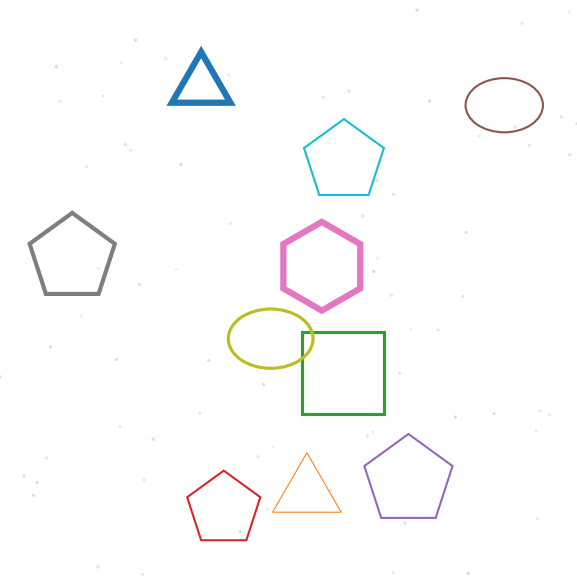[{"shape": "triangle", "thickness": 3, "radius": 0.29, "center": [0.348, 0.851]}, {"shape": "triangle", "thickness": 0.5, "radius": 0.34, "center": [0.531, 0.147]}, {"shape": "square", "thickness": 1.5, "radius": 0.36, "center": [0.594, 0.354]}, {"shape": "pentagon", "thickness": 1, "radius": 0.33, "center": [0.387, 0.118]}, {"shape": "pentagon", "thickness": 1, "radius": 0.4, "center": [0.707, 0.167]}, {"shape": "oval", "thickness": 1, "radius": 0.34, "center": [0.873, 0.817]}, {"shape": "hexagon", "thickness": 3, "radius": 0.38, "center": [0.557, 0.538]}, {"shape": "pentagon", "thickness": 2, "radius": 0.39, "center": [0.125, 0.553]}, {"shape": "oval", "thickness": 1.5, "radius": 0.37, "center": [0.469, 0.413]}, {"shape": "pentagon", "thickness": 1, "radius": 0.36, "center": [0.596, 0.72]}]